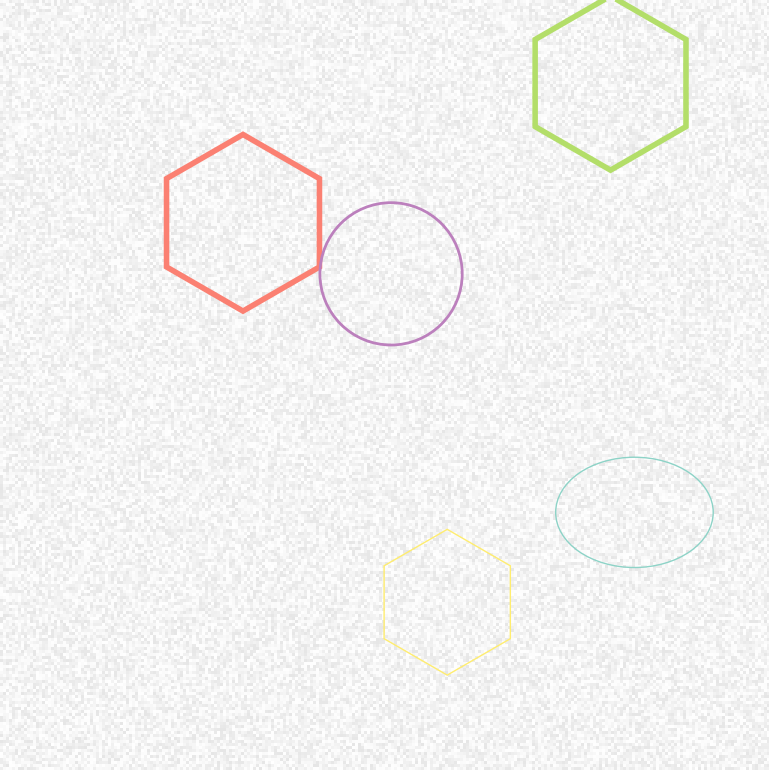[{"shape": "oval", "thickness": 0.5, "radius": 0.51, "center": [0.824, 0.335]}, {"shape": "hexagon", "thickness": 2, "radius": 0.57, "center": [0.316, 0.711]}, {"shape": "hexagon", "thickness": 2, "radius": 0.57, "center": [0.793, 0.892]}, {"shape": "circle", "thickness": 1, "radius": 0.46, "center": [0.508, 0.644]}, {"shape": "hexagon", "thickness": 0.5, "radius": 0.47, "center": [0.581, 0.218]}]